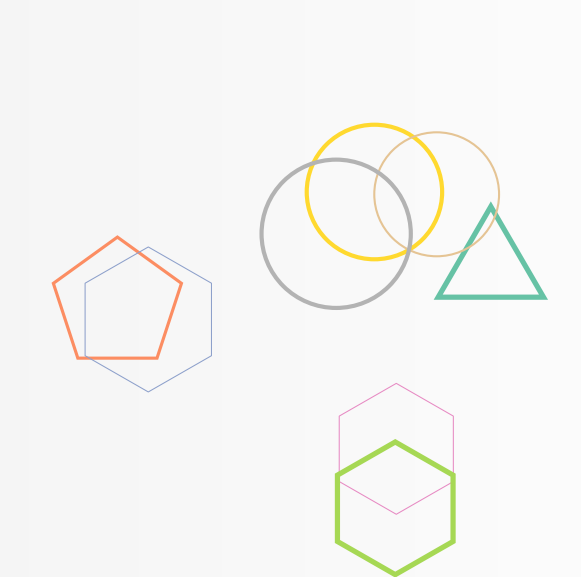[{"shape": "triangle", "thickness": 2.5, "radius": 0.52, "center": [0.844, 0.537]}, {"shape": "pentagon", "thickness": 1.5, "radius": 0.58, "center": [0.202, 0.473]}, {"shape": "hexagon", "thickness": 0.5, "radius": 0.63, "center": [0.255, 0.446]}, {"shape": "hexagon", "thickness": 0.5, "radius": 0.57, "center": [0.682, 0.222]}, {"shape": "hexagon", "thickness": 2.5, "radius": 0.57, "center": [0.68, 0.119]}, {"shape": "circle", "thickness": 2, "radius": 0.58, "center": [0.644, 0.667]}, {"shape": "circle", "thickness": 1, "radius": 0.54, "center": [0.751, 0.663]}, {"shape": "circle", "thickness": 2, "radius": 0.64, "center": [0.578, 0.594]}]